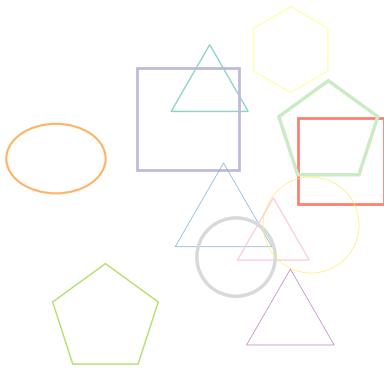[{"shape": "triangle", "thickness": 1, "radius": 0.58, "center": [0.545, 0.768]}, {"shape": "hexagon", "thickness": 1, "radius": 0.56, "center": [0.755, 0.871]}, {"shape": "square", "thickness": 2, "radius": 0.66, "center": [0.488, 0.691]}, {"shape": "square", "thickness": 2, "radius": 0.56, "center": [0.885, 0.582]}, {"shape": "triangle", "thickness": 0.5, "radius": 0.73, "center": [0.581, 0.432]}, {"shape": "oval", "thickness": 1.5, "radius": 0.65, "center": [0.145, 0.588]}, {"shape": "pentagon", "thickness": 1, "radius": 0.72, "center": [0.274, 0.171]}, {"shape": "triangle", "thickness": 1, "radius": 0.54, "center": [0.71, 0.378]}, {"shape": "circle", "thickness": 2.5, "radius": 0.51, "center": [0.613, 0.332]}, {"shape": "triangle", "thickness": 0.5, "radius": 0.66, "center": [0.754, 0.17]}, {"shape": "pentagon", "thickness": 2.5, "radius": 0.68, "center": [0.853, 0.655]}, {"shape": "circle", "thickness": 0.5, "radius": 0.62, "center": [0.808, 0.415]}]